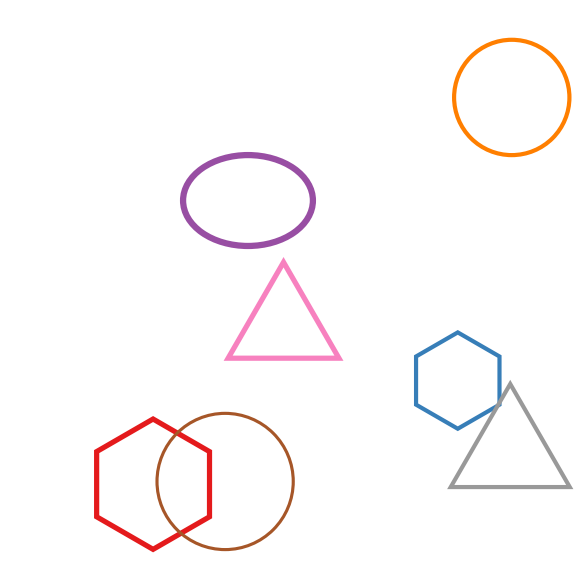[{"shape": "hexagon", "thickness": 2.5, "radius": 0.56, "center": [0.265, 0.161]}, {"shape": "hexagon", "thickness": 2, "radius": 0.42, "center": [0.793, 0.34]}, {"shape": "oval", "thickness": 3, "radius": 0.56, "center": [0.429, 0.652]}, {"shape": "circle", "thickness": 2, "radius": 0.5, "center": [0.886, 0.83]}, {"shape": "circle", "thickness": 1.5, "radius": 0.59, "center": [0.39, 0.165]}, {"shape": "triangle", "thickness": 2.5, "radius": 0.55, "center": [0.491, 0.434]}, {"shape": "triangle", "thickness": 2, "radius": 0.6, "center": [0.884, 0.215]}]